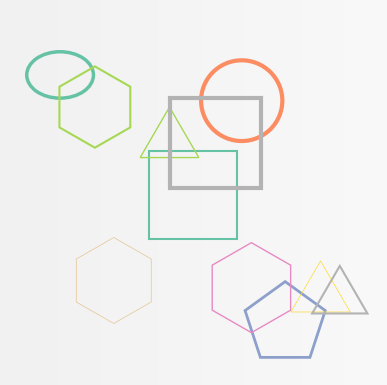[{"shape": "square", "thickness": 1.5, "radius": 0.57, "center": [0.498, 0.493]}, {"shape": "oval", "thickness": 2.5, "radius": 0.43, "center": [0.155, 0.805]}, {"shape": "circle", "thickness": 3, "radius": 0.52, "center": [0.624, 0.739]}, {"shape": "pentagon", "thickness": 2, "radius": 0.54, "center": [0.736, 0.16]}, {"shape": "hexagon", "thickness": 1, "radius": 0.58, "center": [0.649, 0.253]}, {"shape": "hexagon", "thickness": 1.5, "radius": 0.53, "center": [0.245, 0.722]}, {"shape": "triangle", "thickness": 1, "radius": 0.44, "center": [0.437, 0.634]}, {"shape": "triangle", "thickness": 0.5, "radius": 0.44, "center": [0.827, 0.234]}, {"shape": "hexagon", "thickness": 0.5, "radius": 0.56, "center": [0.294, 0.271]}, {"shape": "square", "thickness": 3, "radius": 0.59, "center": [0.557, 0.628]}, {"shape": "triangle", "thickness": 1.5, "radius": 0.41, "center": [0.877, 0.227]}]